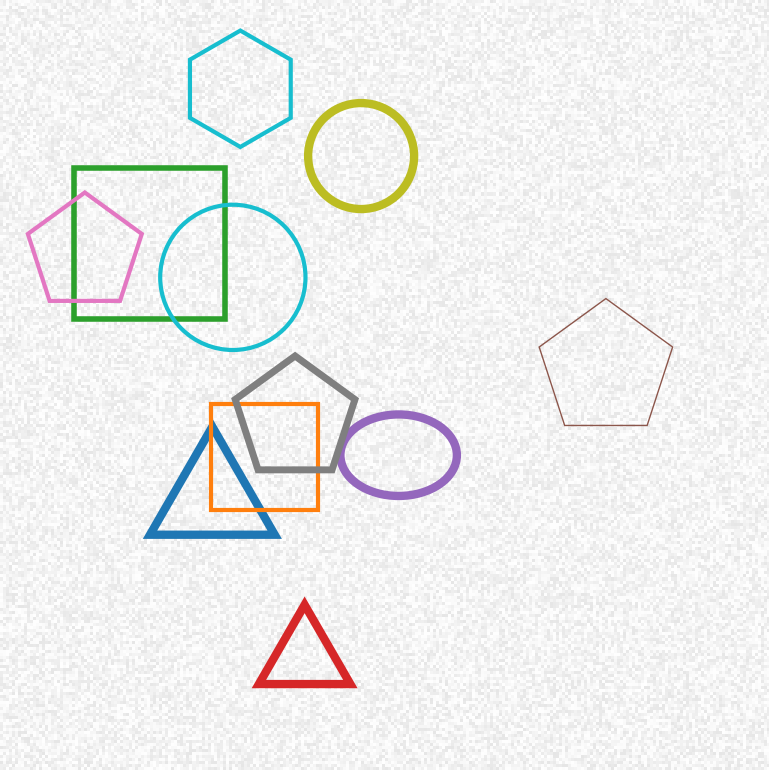[{"shape": "triangle", "thickness": 3, "radius": 0.47, "center": [0.276, 0.352]}, {"shape": "square", "thickness": 1.5, "radius": 0.34, "center": [0.343, 0.406]}, {"shape": "square", "thickness": 2, "radius": 0.49, "center": [0.194, 0.684]}, {"shape": "triangle", "thickness": 3, "radius": 0.34, "center": [0.396, 0.146]}, {"shape": "oval", "thickness": 3, "radius": 0.38, "center": [0.518, 0.409]}, {"shape": "pentagon", "thickness": 0.5, "radius": 0.46, "center": [0.787, 0.521]}, {"shape": "pentagon", "thickness": 1.5, "radius": 0.39, "center": [0.11, 0.672]}, {"shape": "pentagon", "thickness": 2.5, "radius": 0.41, "center": [0.383, 0.456]}, {"shape": "circle", "thickness": 3, "radius": 0.34, "center": [0.469, 0.797]}, {"shape": "circle", "thickness": 1.5, "radius": 0.47, "center": [0.302, 0.64]}, {"shape": "hexagon", "thickness": 1.5, "radius": 0.38, "center": [0.312, 0.885]}]